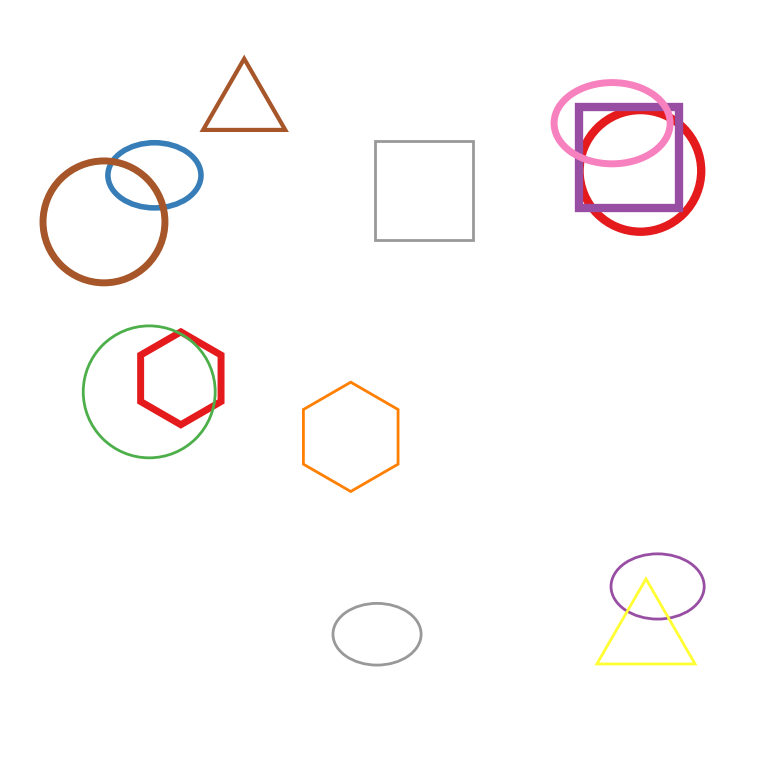[{"shape": "hexagon", "thickness": 2.5, "radius": 0.3, "center": [0.235, 0.509]}, {"shape": "circle", "thickness": 3, "radius": 0.39, "center": [0.832, 0.778]}, {"shape": "oval", "thickness": 2, "radius": 0.3, "center": [0.201, 0.772]}, {"shape": "circle", "thickness": 1, "radius": 0.43, "center": [0.194, 0.491]}, {"shape": "oval", "thickness": 1, "radius": 0.3, "center": [0.854, 0.238]}, {"shape": "square", "thickness": 3, "radius": 0.33, "center": [0.817, 0.795]}, {"shape": "hexagon", "thickness": 1, "radius": 0.35, "center": [0.455, 0.433]}, {"shape": "triangle", "thickness": 1, "radius": 0.37, "center": [0.839, 0.175]}, {"shape": "circle", "thickness": 2.5, "radius": 0.4, "center": [0.135, 0.712]}, {"shape": "triangle", "thickness": 1.5, "radius": 0.31, "center": [0.317, 0.862]}, {"shape": "oval", "thickness": 2.5, "radius": 0.38, "center": [0.795, 0.84]}, {"shape": "oval", "thickness": 1, "radius": 0.29, "center": [0.49, 0.176]}, {"shape": "square", "thickness": 1, "radius": 0.32, "center": [0.55, 0.752]}]